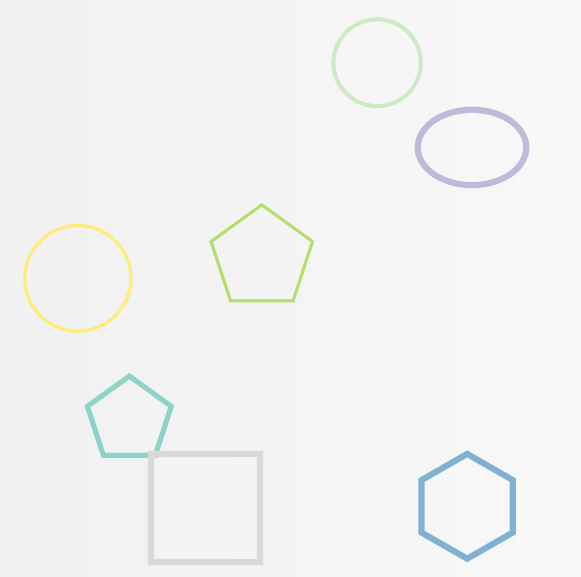[{"shape": "pentagon", "thickness": 2.5, "radius": 0.38, "center": [0.222, 0.272]}, {"shape": "oval", "thickness": 3, "radius": 0.47, "center": [0.812, 0.744]}, {"shape": "hexagon", "thickness": 3, "radius": 0.45, "center": [0.804, 0.122]}, {"shape": "pentagon", "thickness": 1.5, "radius": 0.46, "center": [0.45, 0.553]}, {"shape": "square", "thickness": 3, "radius": 0.47, "center": [0.354, 0.119]}, {"shape": "circle", "thickness": 2, "radius": 0.38, "center": [0.649, 0.89]}, {"shape": "circle", "thickness": 1.5, "radius": 0.46, "center": [0.134, 0.517]}]